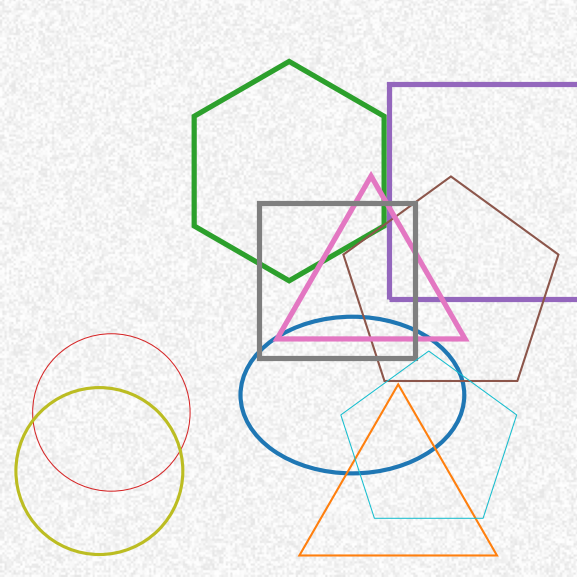[{"shape": "oval", "thickness": 2, "radius": 0.97, "center": [0.61, 0.315]}, {"shape": "triangle", "thickness": 1, "radius": 0.99, "center": [0.69, 0.136]}, {"shape": "hexagon", "thickness": 2.5, "radius": 0.95, "center": [0.501, 0.703]}, {"shape": "circle", "thickness": 0.5, "radius": 0.68, "center": [0.193, 0.285]}, {"shape": "square", "thickness": 2.5, "radius": 0.93, "center": [0.861, 0.667]}, {"shape": "pentagon", "thickness": 1, "radius": 0.98, "center": [0.781, 0.498]}, {"shape": "triangle", "thickness": 2.5, "radius": 0.94, "center": [0.643, 0.506]}, {"shape": "square", "thickness": 2.5, "radius": 0.67, "center": [0.584, 0.514]}, {"shape": "circle", "thickness": 1.5, "radius": 0.72, "center": [0.172, 0.183]}, {"shape": "pentagon", "thickness": 0.5, "radius": 0.8, "center": [0.742, 0.231]}]